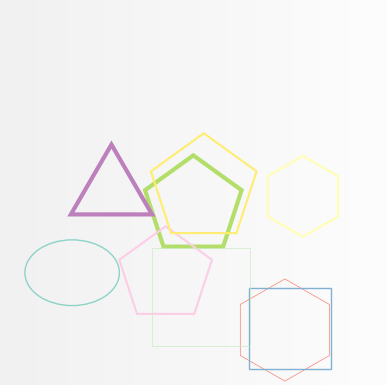[{"shape": "oval", "thickness": 1, "radius": 0.61, "center": [0.186, 0.292]}, {"shape": "hexagon", "thickness": 1.5, "radius": 0.52, "center": [0.782, 0.49]}, {"shape": "hexagon", "thickness": 0.5, "radius": 0.66, "center": [0.735, 0.143]}, {"shape": "square", "thickness": 1, "radius": 0.53, "center": [0.748, 0.146]}, {"shape": "pentagon", "thickness": 3, "radius": 0.65, "center": [0.499, 0.465]}, {"shape": "pentagon", "thickness": 1.5, "radius": 0.63, "center": [0.427, 0.286]}, {"shape": "triangle", "thickness": 3, "radius": 0.6, "center": [0.288, 0.504]}, {"shape": "square", "thickness": 0.5, "radius": 0.64, "center": [0.519, 0.229]}, {"shape": "pentagon", "thickness": 1.5, "radius": 0.72, "center": [0.526, 0.511]}]